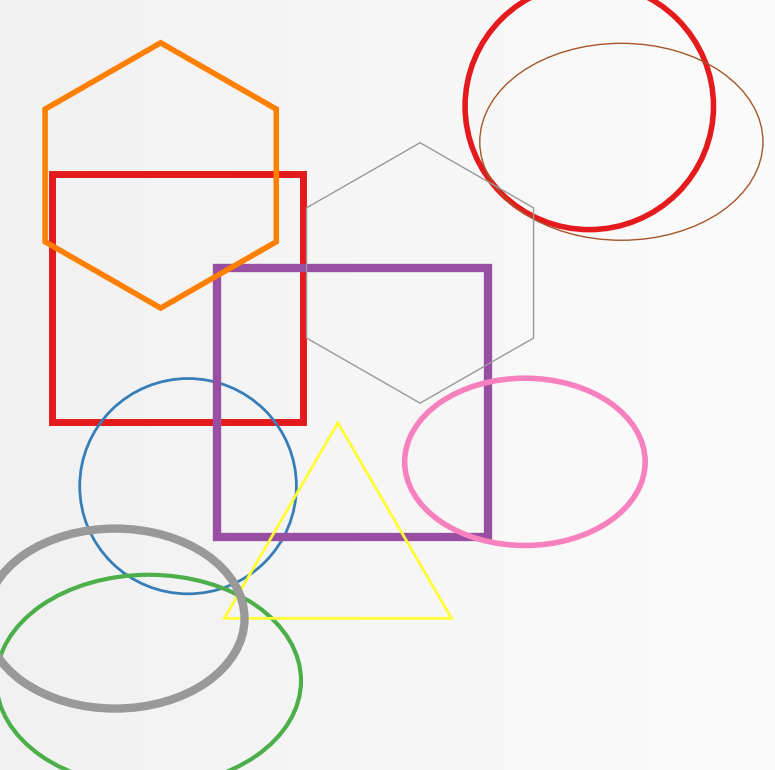[{"shape": "circle", "thickness": 2, "radius": 0.8, "center": [0.76, 0.862]}, {"shape": "square", "thickness": 2.5, "radius": 0.81, "center": [0.229, 0.613]}, {"shape": "circle", "thickness": 1, "radius": 0.7, "center": [0.243, 0.369]}, {"shape": "oval", "thickness": 1.5, "radius": 0.98, "center": [0.192, 0.116]}, {"shape": "square", "thickness": 3, "radius": 0.87, "center": [0.455, 0.477]}, {"shape": "hexagon", "thickness": 2, "radius": 0.86, "center": [0.207, 0.772]}, {"shape": "triangle", "thickness": 1, "radius": 0.85, "center": [0.436, 0.282]}, {"shape": "oval", "thickness": 0.5, "radius": 0.91, "center": [0.802, 0.816]}, {"shape": "oval", "thickness": 2, "radius": 0.78, "center": [0.677, 0.4]}, {"shape": "oval", "thickness": 3, "radius": 0.83, "center": [0.149, 0.197]}, {"shape": "hexagon", "thickness": 0.5, "radius": 0.85, "center": [0.542, 0.646]}]